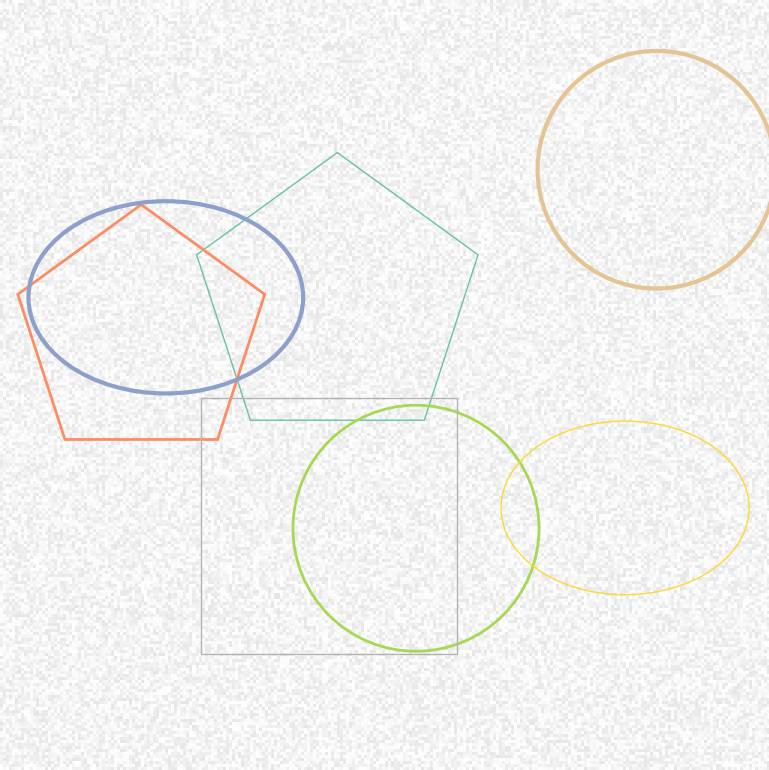[{"shape": "pentagon", "thickness": 0.5, "radius": 0.96, "center": [0.438, 0.61]}, {"shape": "pentagon", "thickness": 1, "radius": 0.84, "center": [0.183, 0.566]}, {"shape": "oval", "thickness": 1.5, "radius": 0.89, "center": [0.215, 0.614]}, {"shape": "circle", "thickness": 1, "radius": 0.8, "center": [0.54, 0.314]}, {"shape": "oval", "thickness": 0.5, "radius": 0.81, "center": [0.812, 0.34]}, {"shape": "circle", "thickness": 1.5, "radius": 0.77, "center": [0.852, 0.78]}, {"shape": "square", "thickness": 0.5, "radius": 0.83, "center": [0.427, 0.317]}]